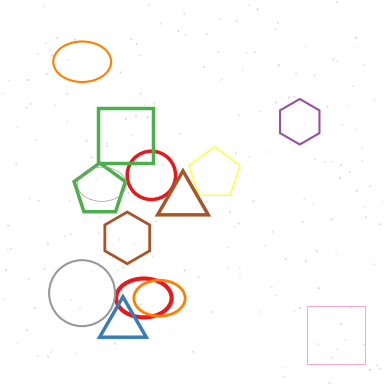[{"shape": "oval", "thickness": 3, "radius": 0.36, "center": [0.374, 0.226]}, {"shape": "circle", "thickness": 2.5, "radius": 0.31, "center": [0.393, 0.545]}, {"shape": "triangle", "thickness": 2.5, "radius": 0.35, "center": [0.319, 0.159]}, {"shape": "pentagon", "thickness": 2.5, "radius": 0.35, "center": [0.259, 0.507]}, {"shape": "square", "thickness": 2.5, "radius": 0.35, "center": [0.326, 0.647]}, {"shape": "hexagon", "thickness": 1.5, "radius": 0.3, "center": [0.779, 0.684]}, {"shape": "oval", "thickness": 1.5, "radius": 0.38, "center": [0.213, 0.84]}, {"shape": "oval", "thickness": 2, "radius": 0.33, "center": [0.414, 0.225]}, {"shape": "pentagon", "thickness": 1, "radius": 0.35, "center": [0.557, 0.549]}, {"shape": "triangle", "thickness": 2.5, "radius": 0.38, "center": [0.475, 0.48]}, {"shape": "hexagon", "thickness": 2, "radius": 0.34, "center": [0.331, 0.382]}, {"shape": "square", "thickness": 0.5, "radius": 0.38, "center": [0.872, 0.129]}, {"shape": "oval", "thickness": 0.5, "radius": 0.32, "center": [0.265, 0.521]}, {"shape": "circle", "thickness": 1.5, "radius": 0.43, "center": [0.213, 0.239]}]